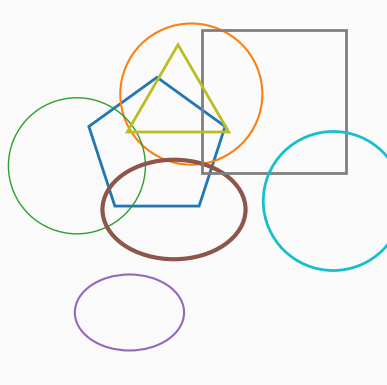[{"shape": "pentagon", "thickness": 2, "radius": 0.92, "center": [0.405, 0.614]}, {"shape": "circle", "thickness": 1.5, "radius": 0.92, "center": [0.494, 0.756]}, {"shape": "circle", "thickness": 1, "radius": 0.88, "center": [0.198, 0.569]}, {"shape": "oval", "thickness": 1.5, "radius": 0.7, "center": [0.334, 0.188]}, {"shape": "oval", "thickness": 3, "radius": 0.92, "center": [0.449, 0.456]}, {"shape": "square", "thickness": 2, "radius": 0.93, "center": [0.707, 0.737]}, {"shape": "triangle", "thickness": 2, "radius": 0.76, "center": [0.459, 0.733]}, {"shape": "circle", "thickness": 2, "radius": 0.9, "center": [0.86, 0.478]}]